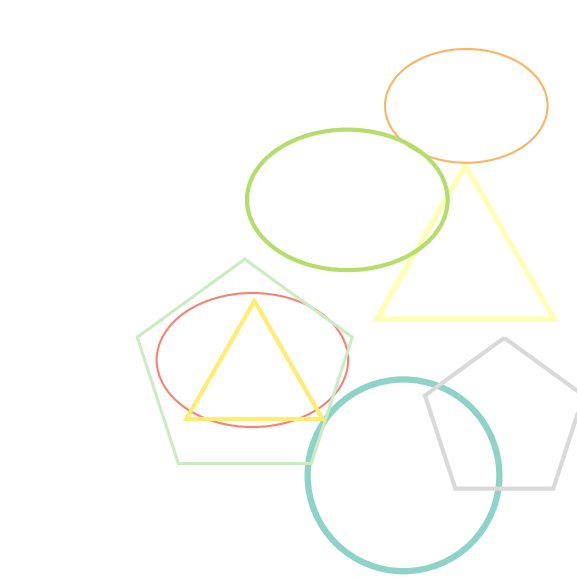[{"shape": "circle", "thickness": 3, "radius": 0.83, "center": [0.699, 0.176]}, {"shape": "triangle", "thickness": 2.5, "radius": 0.89, "center": [0.806, 0.535]}, {"shape": "oval", "thickness": 1, "radius": 0.83, "center": [0.437, 0.376]}, {"shape": "oval", "thickness": 1, "radius": 0.7, "center": [0.807, 0.816]}, {"shape": "oval", "thickness": 2, "radius": 0.87, "center": [0.601, 0.653]}, {"shape": "pentagon", "thickness": 2, "radius": 0.72, "center": [0.873, 0.27]}, {"shape": "pentagon", "thickness": 1.5, "radius": 0.98, "center": [0.424, 0.355]}, {"shape": "triangle", "thickness": 2, "radius": 0.68, "center": [0.441, 0.342]}]